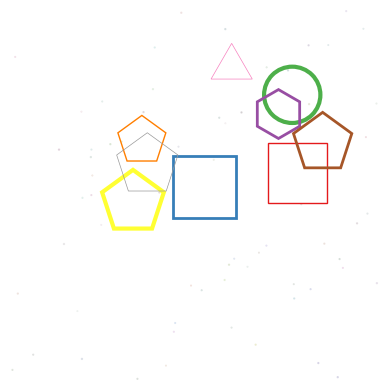[{"shape": "square", "thickness": 1, "radius": 0.38, "center": [0.773, 0.551]}, {"shape": "square", "thickness": 2, "radius": 0.41, "center": [0.532, 0.515]}, {"shape": "circle", "thickness": 3, "radius": 0.37, "center": [0.759, 0.754]}, {"shape": "hexagon", "thickness": 2, "radius": 0.32, "center": [0.723, 0.704]}, {"shape": "pentagon", "thickness": 1, "radius": 0.33, "center": [0.368, 0.635]}, {"shape": "pentagon", "thickness": 3, "radius": 0.42, "center": [0.345, 0.475]}, {"shape": "pentagon", "thickness": 2, "radius": 0.4, "center": [0.838, 0.629]}, {"shape": "triangle", "thickness": 0.5, "radius": 0.31, "center": [0.602, 0.826]}, {"shape": "pentagon", "thickness": 0.5, "radius": 0.42, "center": [0.383, 0.572]}]